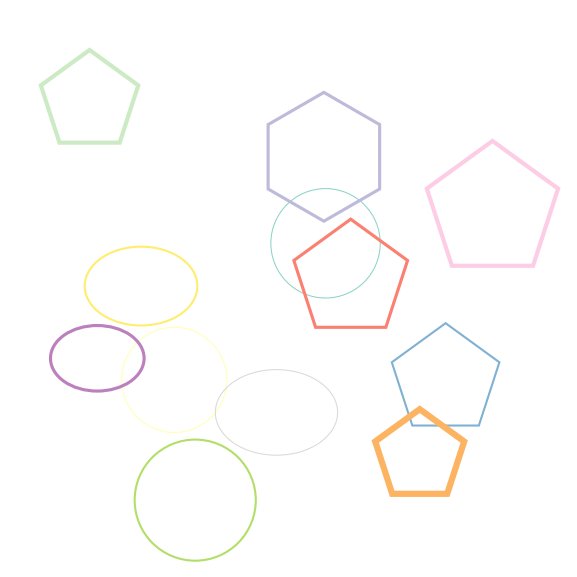[{"shape": "circle", "thickness": 0.5, "radius": 0.47, "center": [0.564, 0.578]}, {"shape": "circle", "thickness": 0.5, "radius": 0.46, "center": [0.302, 0.341]}, {"shape": "hexagon", "thickness": 1.5, "radius": 0.56, "center": [0.561, 0.728]}, {"shape": "pentagon", "thickness": 1.5, "radius": 0.52, "center": [0.607, 0.516]}, {"shape": "pentagon", "thickness": 1, "radius": 0.49, "center": [0.772, 0.342]}, {"shape": "pentagon", "thickness": 3, "radius": 0.41, "center": [0.727, 0.21]}, {"shape": "circle", "thickness": 1, "radius": 0.52, "center": [0.338, 0.133]}, {"shape": "pentagon", "thickness": 2, "radius": 0.6, "center": [0.853, 0.636]}, {"shape": "oval", "thickness": 0.5, "radius": 0.53, "center": [0.479, 0.285]}, {"shape": "oval", "thickness": 1.5, "radius": 0.41, "center": [0.168, 0.379]}, {"shape": "pentagon", "thickness": 2, "radius": 0.44, "center": [0.155, 0.824]}, {"shape": "oval", "thickness": 1, "radius": 0.49, "center": [0.244, 0.504]}]